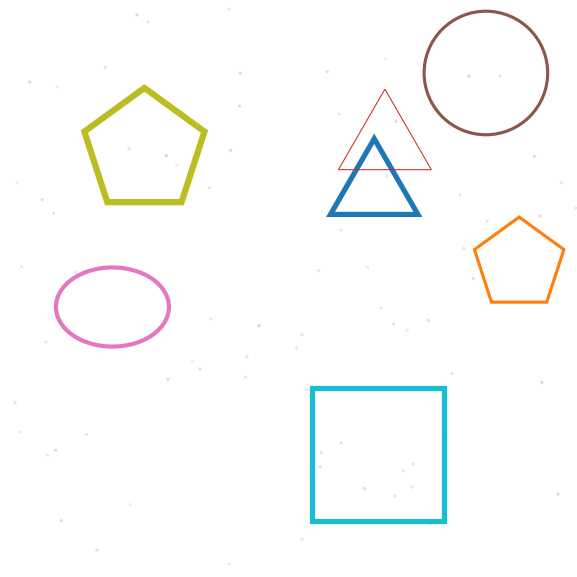[{"shape": "triangle", "thickness": 2.5, "radius": 0.44, "center": [0.648, 0.672]}, {"shape": "pentagon", "thickness": 1.5, "radius": 0.41, "center": [0.899, 0.542]}, {"shape": "triangle", "thickness": 0.5, "radius": 0.46, "center": [0.667, 0.752]}, {"shape": "circle", "thickness": 1.5, "radius": 0.53, "center": [0.841, 0.873]}, {"shape": "oval", "thickness": 2, "radius": 0.49, "center": [0.195, 0.468]}, {"shape": "pentagon", "thickness": 3, "radius": 0.55, "center": [0.25, 0.738]}, {"shape": "square", "thickness": 2.5, "radius": 0.57, "center": [0.654, 0.212]}]